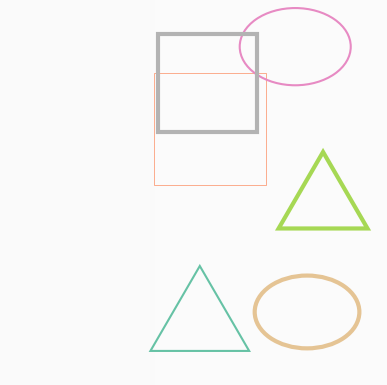[{"shape": "triangle", "thickness": 1.5, "radius": 0.74, "center": [0.516, 0.162]}, {"shape": "square", "thickness": 0.5, "radius": 0.73, "center": [0.542, 0.665]}, {"shape": "oval", "thickness": 1.5, "radius": 0.72, "center": [0.762, 0.879]}, {"shape": "triangle", "thickness": 3, "radius": 0.66, "center": [0.834, 0.473]}, {"shape": "oval", "thickness": 3, "radius": 0.68, "center": [0.792, 0.19]}, {"shape": "square", "thickness": 3, "radius": 0.64, "center": [0.536, 0.785]}]